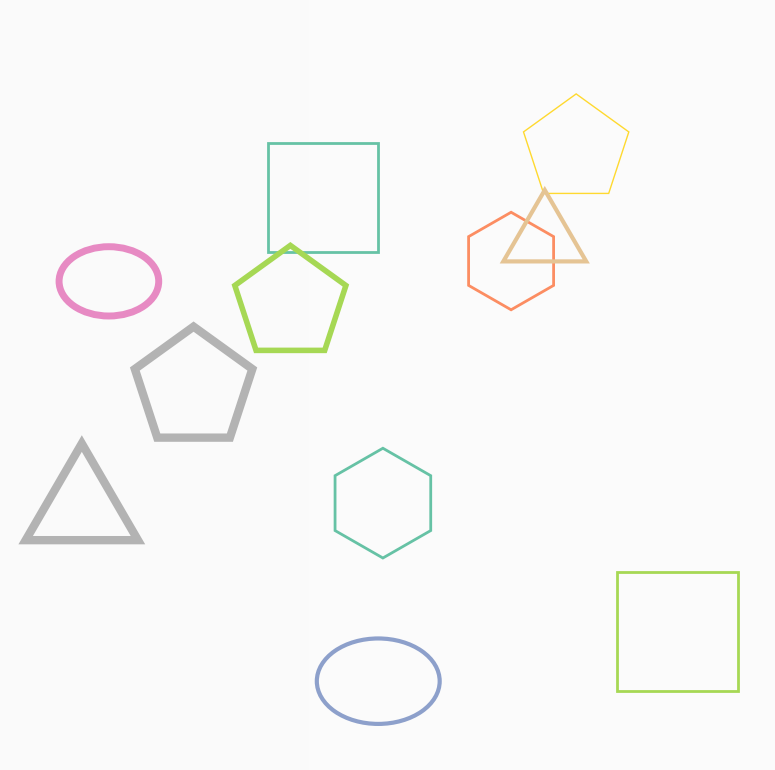[{"shape": "hexagon", "thickness": 1, "radius": 0.36, "center": [0.494, 0.347]}, {"shape": "square", "thickness": 1, "radius": 0.35, "center": [0.417, 0.743]}, {"shape": "hexagon", "thickness": 1, "radius": 0.32, "center": [0.659, 0.661]}, {"shape": "oval", "thickness": 1.5, "radius": 0.4, "center": [0.488, 0.115]}, {"shape": "oval", "thickness": 2.5, "radius": 0.32, "center": [0.141, 0.635]}, {"shape": "pentagon", "thickness": 2, "radius": 0.38, "center": [0.375, 0.606]}, {"shape": "square", "thickness": 1, "radius": 0.39, "center": [0.874, 0.18]}, {"shape": "pentagon", "thickness": 0.5, "radius": 0.36, "center": [0.743, 0.807]}, {"shape": "triangle", "thickness": 1.5, "radius": 0.31, "center": [0.703, 0.691]}, {"shape": "pentagon", "thickness": 3, "radius": 0.4, "center": [0.25, 0.496]}, {"shape": "triangle", "thickness": 3, "radius": 0.42, "center": [0.106, 0.34]}]